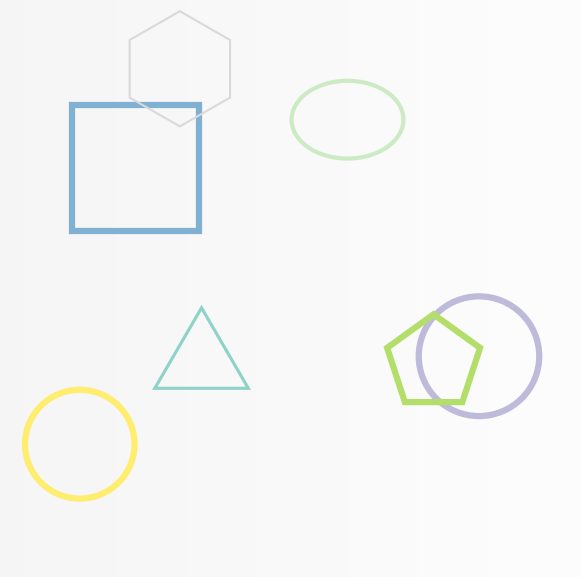[{"shape": "triangle", "thickness": 1.5, "radius": 0.46, "center": [0.347, 0.373]}, {"shape": "circle", "thickness": 3, "radius": 0.52, "center": [0.824, 0.382]}, {"shape": "square", "thickness": 3, "radius": 0.55, "center": [0.234, 0.708]}, {"shape": "pentagon", "thickness": 3, "radius": 0.42, "center": [0.746, 0.371]}, {"shape": "hexagon", "thickness": 1, "radius": 0.5, "center": [0.309, 0.88]}, {"shape": "oval", "thickness": 2, "radius": 0.48, "center": [0.598, 0.792]}, {"shape": "circle", "thickness": 3, "radius": 0.47, "center": [0.137, 0.23]}]